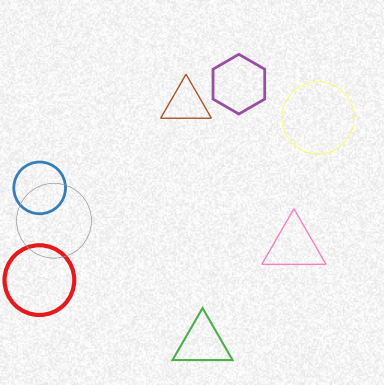[{"shape": "circle", "thickness": 3, "radius": 0.45, "center": [0.102, 0.272]}, {"shape": "circle", "thickness": 2, "radius": 0.34, "center": [0.103, 0.512]}, {"shape": "triangle", "thickness": 1.5, "radius": 0.45, "center": [0.526, 0.11]}, {"shape": "hexagon", "thickness": 2, "radius": 0.39, "center": [0.62, 0.781]}, {"shape": "circle", "thickness": 0.5, "radius": 0.47, "center": [0.826, 0.694]}, {"shape": "triangle", "thickness": 1, "radius": 0.38, "center": [0.483, 0.731]}, {"shape": "triangle", "thickness": 1, "radius": 0.48, "center": [0.763, 0.361]}, {"shape": "circle", "thickness": 0.5, "radius": 0.49, "center": [0.14, 0.427]}]